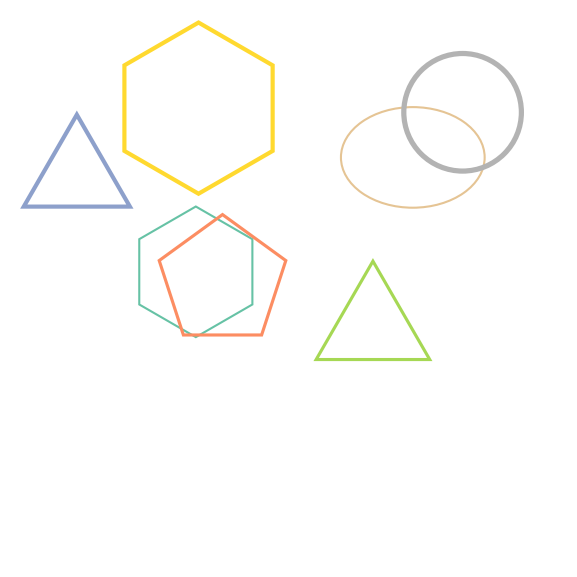[{"shape": "hexagon", "thickness": 1, "radius": 0.57, "center": [0.339, 0.528]}, {"shape": "pentagon", "thickness": 1.5, "radius": 0.58, "center": [0.385, 0.512]}, {"shape": "triangle", "thickness": 2, "radius": 0.53, "center": [0.133, 0.694]}, {"shape": "triangle", "thickness": 1.5, "radius": 0.57, "center": [0.646, 0.433]}, {"shape": "hexagon", "thickness": 2, "radius": 0.74, "center": [0.344, 0.812]}, {"shape": "oval", "thickness": 1, "radius": 0.62, "center": [0.715, 0.727]}, {"shape": "circle", "thickness": 2.5, "radius": 0.51, "center": [0.801, 0.805]}]